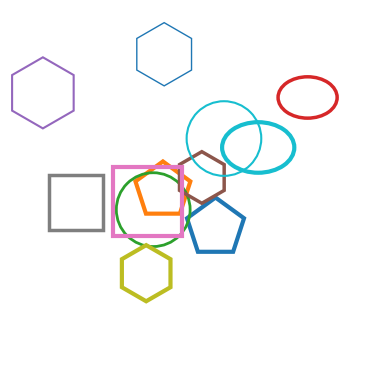[{"shape": "pentagon", "thickness": 3, "radius": 0.39, "center": [0.56, 0.409]}, {"shape": "hexagon", "thickness": 1, "radius": 0.41, "center": [0.426, 0.859]}, {"shape": "pentagon", "thickness": 3, "radius": 0.37, "center": [0.423, 0.506]}, {"shape": "circle", "thickness": 2, "radius": 0.48, "center": [0.398, 0.455]}, {"shape": "oval", "thickness": 2.5, "radius": 0.38, "center": [0.799, 0.747]}, {"shape": "hexagon", "thickness": 1.5, "radius": 0.46, "center": [0.111, 0.759]}, {"shape": "hexagon", "thickness": 2.5, "radius": 0.34, "center": [0.524, 0.539]}, {"shape": "square", "thickness": 3, "radius": 0.45, "center": [0.384, 0.476]}, {"shape": "square", "thickness": 2.5, "radius": 0.35, "center": [0.197, 0.474]}, {"shape": "hexagon", "thickness": 3, "radius": 0.36, "center": [0.38, 0.29]}, {"shape": "oval", "thickness": 3, "radius": 0.47, "center": [0.671, 0.617]}, {"shape": "circle", "thickness": 1.5, "radius": 0.48, "center": [0.582, 0.64]}]